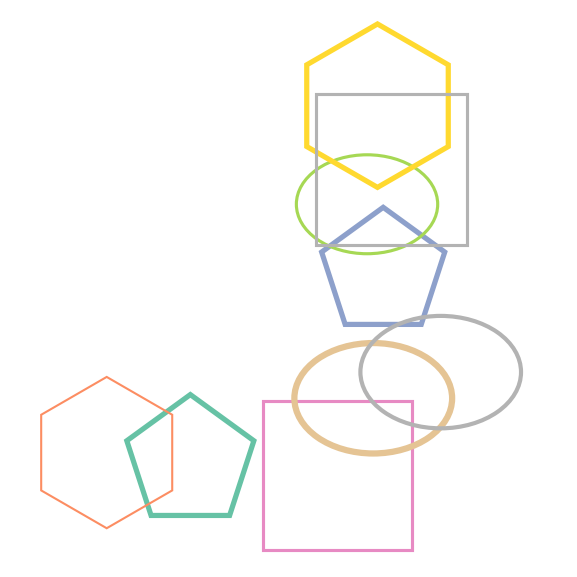[{"shape": "pentagon", "thickness": 2.5, "radius": 0.58, "center": [0.33, 0.2]}, {"shape": "hexagon", "thickness": 1, "radius": 0.66, "center": [0.185, 0.215]}, {"shape": "pentagon", "thickness": 2.5, "radius": 0.56, "center": [0.664, 0.528]}, {"shape": "square", "thickness": 1.5, "radius": 0.64, "center": [0.585, 0.175]}, {"shape": "oval", "thickness": 1.5, "radius": 0.61, "center": [0.636, 0.645]}, {"shape": "hexagon", "thickness": 2.5, "radius": 0.71, "center": [0.654, 0.816]}, {"shape": "oval", "thickness": 3, "radius": 0.68, "center": [0.646, 0.31]}, {"shape": "square", "thickness": 1.5, "radius": 0.65, "center": [0.679, 0.706]}, {"shape": "oval", "thickness": 2, "radius": 0.7, "center": [0.763, 0.355]}]